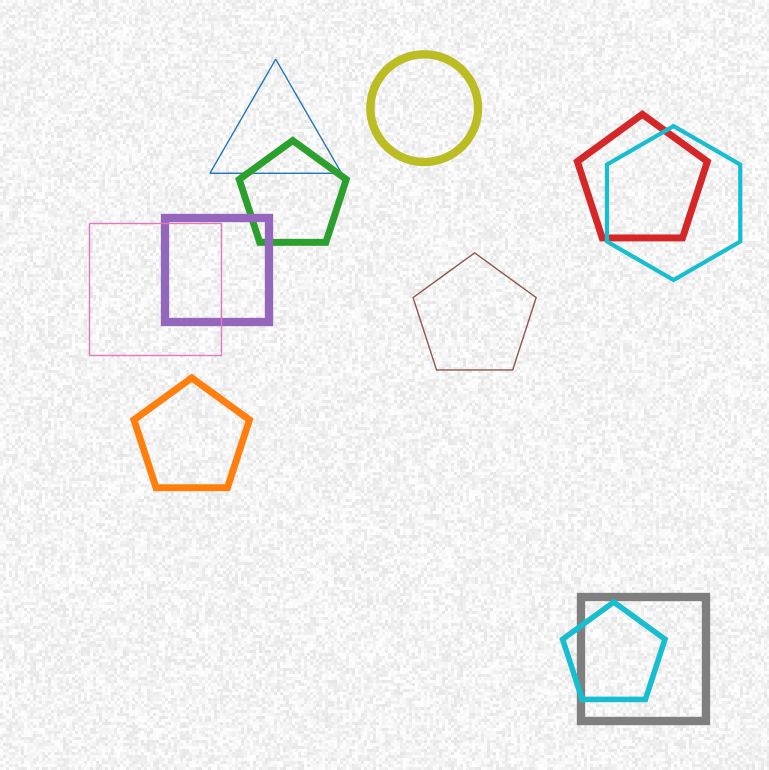[{"shape": "triangle", "thickness": 0.5, "radius": 0.49, "center": [0.358, 0.824]}, {"shape": "pentagon", "thickness": 2.5, "radius": 0.39, "center": [0.249, 0.43]}, {"shape": "pentagon", "thickness": 2.5, "radius": 0.37, "center": [0.38, 0.744]}, {"shape": "pentagon", "thickness": 2.5, "radius": 0.44, "center": [0.834, 0.763]}, {"shape": "square", "thickness": 3, "radius": 0.34, "center": [0.282, 0.65]}, {"shape": "pentagon", "thickness": 0.5, "radius": 0.42, "center": [0.616, 0.588]}, {"shape": "square", "thickness": 0.5, "radius": 0.43, "center": [0.202, 0.624]}, {"shape": "square", "thickness": 3, "radius": 0.4, "center": [0.836, 0.144]}, {"shape": "circle", "thickness": 3, "radius": 0.35, "center": [0.551, 0.86]}, {"shape": "pentagon", "thickness": 2, "radius": 0.35, "center": [0.797, 0.148]}, {"shape": "hexagon", "thickness": 1.5, "radius": 0.5, "center": [0.875, 0.736]}]